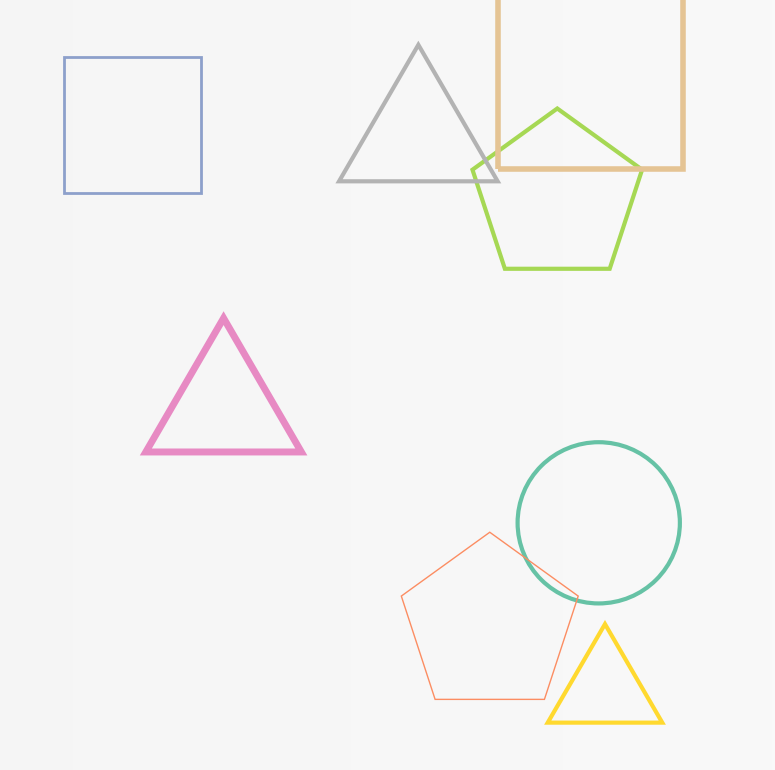[{"shape": "circle", "thickness": 1.5, "radius": 0.52, "center": [0.773, 0.321]}, {"shape": "pentagon", "thickness": 0.5, "radius": 0.6, "center": [0.632, 0.189]}, {"shape": "square", "thickness": 1, "radius": 0.44, "center": [0.171, 0.837]}, {"shape": "triangle", "thickness": 2.5, "radius": 0.58, "center": [0.288, 0.471]}, {"shape": "pentagon", "thickness": 1.5, "radius": 0.58, "center": [0.719, 0.744]}, {"shape": "triangle", "thickness": 1.5, "radius": 0.43, "center": [0.781, 0.104]}, {"shape": "square", "thickness": 2, "radius": 0.6, "center": [0.762, 0.899]}, {"shape": "triangle", "thickness": 1.5, "radius": 0.59, "center": [0.54, 0.824]}]